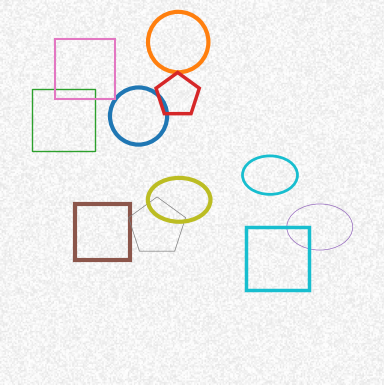[{"shape": "circle", "thickness": 3, "radius": 0.37, "center": [0.36, 0.699]}, {"shape": "circle", "thickness": 3, "radius": 0.39, "center": [0.463, 0.891]}, {"shape": "square", "thickness": 1, "radius": 0.41, "center": [0.166, 0.688]}, {"shape": "pentagon", "thickness": 2.5, "radius": 0.3, "center": [0.461, 0.753]}, {"shape": "oval", "thickness": 0.5, "radius": 0.43, "center": [0.831, 0.41]}, {"shape": "square", "thickness": 3, "radius": 0.36, "center": [0.267, 0.397]}, {"shape": "square", "thickness": 1.5, "radius": 0.39, "center": [0.22, 0.82]}, {"shape": "pentagon", "thickness": 0.5, "radius": 0.39, "center": [0.408, 0.411]}, {"shape": "oval", "thickness": 3, "radius": 0.41, "center": [0.465, 0.481]}, {"shape": "oval", "thickness": 2, "radius": 0.36, "center": [0.701, 0.545]}, {"shape": "square", "thickness": 2.5, "radius": 0.41, "center": [0.721, 0.328]}]